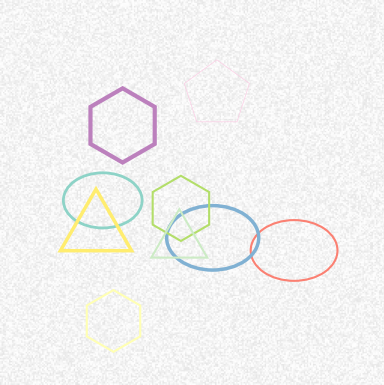[{"shape": "oval", "thickness": 2, "radius": 0.51, "center": [0.267, 0.48]}, {"shape": "hexagon", "thickness": 1.5, "radius": 0.4, "center": [0.295, 0.166]}, {"shape": "oval", "thickness": 1.5, "radius": 0.56, "center": [0.764, 0.349]}, {"shape": "oval", "thickness": 2.5, "radius": 0.6, "center": [0.552, 0.382]}, {"shape": "hexagon", "thickness": 1.5, "radius": 0.42, "center": [0.47, 0.459]}, {"shape": "pentagon", "thickness": 0.5, "radius": 0.45, "center": [0.563, 0.756]}, {"shape": "hexagon", "thickness": 3, "radius": 0.48, "center": [0.318, 0.674]}, {"shape": "triangle", "thickness": 1.5, "radius": 0.42, "center": [0.466, 0.373]}, {"shape": "triangle", "thickness": 2.5, "radius": 0.53, "center": [0.249, 0.402]}]